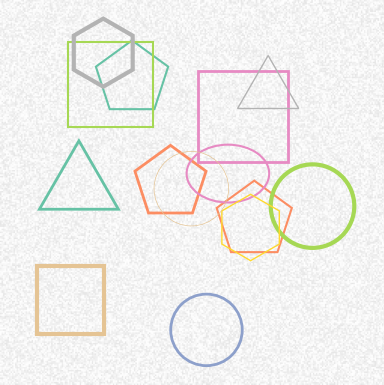[{"shape": "pentagon", "thickness": 1.5, "radius": 0.49, "center": [0.343, 0.796]}, {"shape": "triangle", "thickness": 2, "radius": 0.59, "center": [0.205, 0.516]}, {"shape": "pentagon", "thickness": 1.5, "radius": 0.51, "center": [0.66, 0.428]}, {"shape": "pentagon", "thickness": 2, "radius": 0.49, "center": [0.443, 0.525]}, {"shape": "circle", "thickness": 2, "radius": 0.46, "center": [0.536, 0.143]}, {"shape": "square", "thickness": 2, "radius": 0.59, "center": [0.631, 0.697]}, {"shape": "oval", "thickness": 1.5, "radius": 0.54, "center": [0.592, 0.549]}, {"shape": "circle", "thickness": 3, "radius": 0.54, "center": [0.812, 0.465]}, {"shape": "square", "thickness": 1.5, "radius": 0.55, "center": [0.288, 0.781]}, {"shape": "hexagon", "thickness": 1, "radius": 0.43, "center": [0.651, 0.409]}, {"shape": "circle", "thickness": 0.5, "radius": 0.48, "center": [0.497, 0.51]}, {"shape": "square", "thickness": 3, "radius": 0.44, "center": [0.183, 0.22]}, {"shape": "hexagon", "thickness": 3, "radius": 0.44, "center": [0.268, 0.863]}, {"shape": "triangle", "thickness": 1, "radius": 0.46, "center": [0.696, 0.764]}]